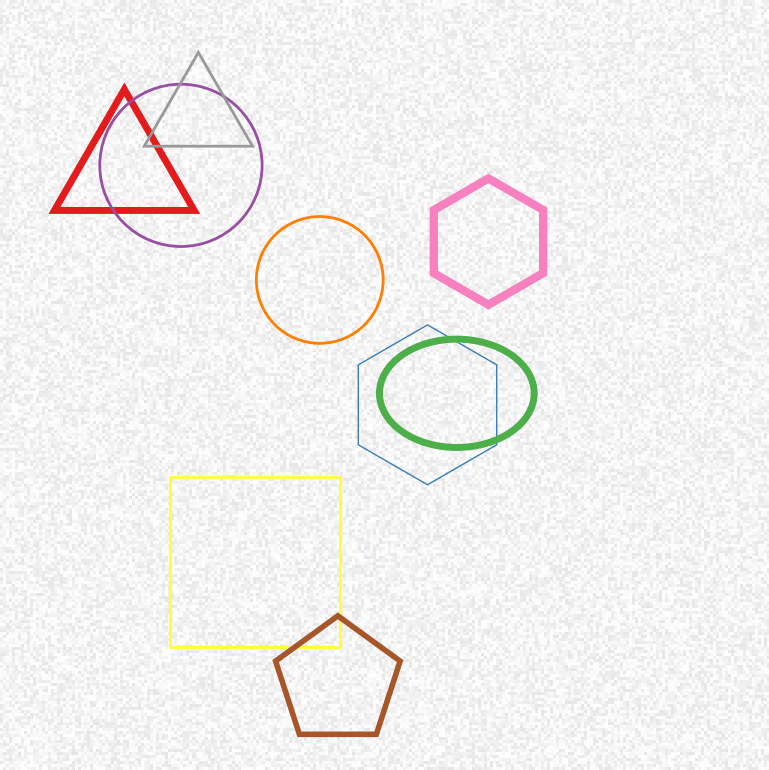[{"shape": "triangle", "thickness": 2.5, "radius": 0.52, "center": [0.161, 0.779]}, {"shape": "hexagon", "thickness": 0.5, "radius": 0.52, "center": [0.555, 0.474]}, {"shape": "oval", "thickness": 2.5, "radius": 0.5, "center": [0.593, 0.489]}, {"shape": "circle", "thickness": 1, "radius": 0.53, "center": [0.235, 0.785]}, {"shape": "circle", "thickness": 1, "radius": 0.41, "center": [0.415, 0.636]}, {"shape": "square", "thickness": 1, "radius": 0.55, "center": [0.332, 0.27]}, {"shape": "pentagon", "thickness": 2, "radius": 0.43, "center": [0.439, 0.115]}, {"shape": "hexagon", "thickness": 3, "radius": 0.41, "center": [0.634, 0.686]}, {"shape": "triangle", "thickness": 1, "radius": 0.41, "center": [0.258, 0.851]}]